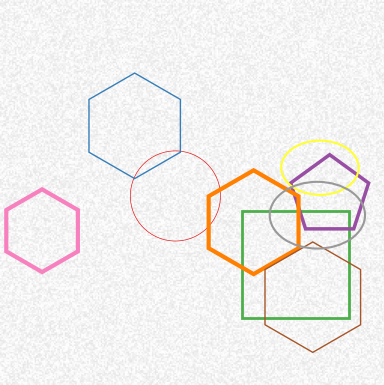[{"shape": "circle", "thickness": 0.5, "radius": 0.59, "center": [0.456, 0.491]}, {"shape": "hexagon", "thickness": 1, "radius": 0.69, "center": [0.35, 0.673]}, {"shape": "square", "thickness": 2, "radius": 0.69, "center": [0.768, 0.312]}, {"shape": "pentagon", "thickness": 2.5, "radius": 0.53, "center": [0.856, 0.492]}, {"shape": "hexagon", "thickness": 3, "radius": 0.67, "center": [0.659, 0.423]}, {"shape": "oval", "thickness": 1.5, "radius": 0.5, "center": [0.831, 0.564]}, {"shape": "hexagon", "thickness": 1, "radius": 0.72, "center": [0.812, 0.228]}, {"shape": "hexagon", "thickness": 3, "radius": 0.54, "center": [0.109, 0.401]}, {"shape": "oval", "thickness": 1.5, "radius": 0.62, "center": [0.824, 0.441]}]